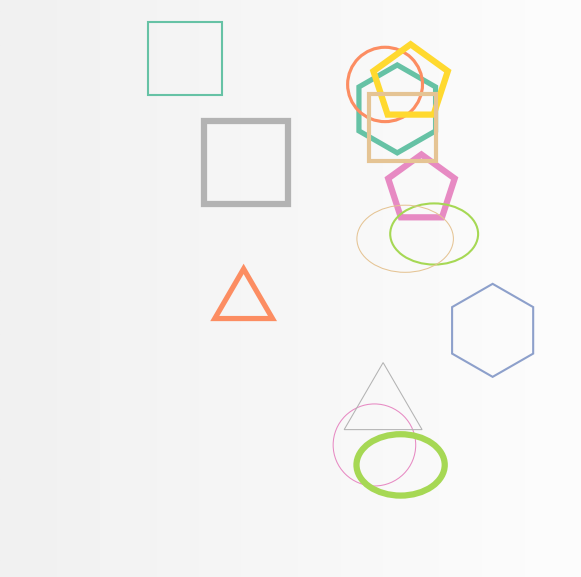[{"shape": "hexagon", "thickness": 2.5, "radius": 0.38, "center": [0.683, 0.811]}, {"shape": "square", "thickness": 1, "radius": 0.32, "center": [0.318, 0.898]}, {"shape": "circle", "thickness": 1.5, "radius": 0.32, "center": [0.662, 0.853]}, {"shape": "triangle", "thickness": 2.5, "radius": 0.29, "center": [0.419, 0.476]}, {"shape": "hexagon", "thickness": 1, "radius": 0.4, "center": [0.848, 0.427]}, {"shape": "pentagon", "thickness": 3, "radius": 0.3, "center": [0.725, 0.671]}, {"shape": "circle", "thickness": 0.5, "radius": 0.36, "center": [0.644, 0.229]}, {"shape": "oval", "thickness": 3, "radius": 0.38, "center": [0.689, 0.194]}, {"shape": "oval", "thickness": 1, "radius": 0.38, "center": [0.747, 0.594]}, {"shape": "pentagon", "thickness": 3, "radius": 0.34, "center": [0.706, 0.855]}, {"shape": "square", "thickness": 2, "radius": 0.29, "center": [0.692, 0.779]}, {"shape": "oval", "thickness": 0.5, "radius": 0.42, "center": [0.697, 0.586]}, {"shape": "square", "thickness": 3, "radius": 0.36, "center": [0.424, 0.718]}, {"shape": "triangle", "thickness": 0.5, "radius": 0.39, "center": [0.659, 0.294]}]